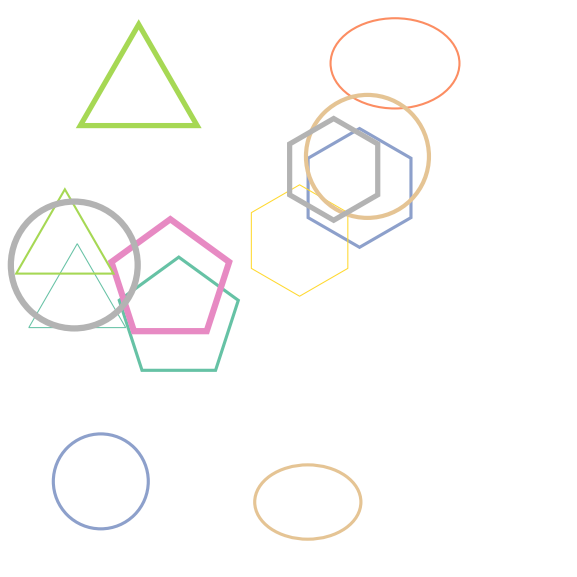[{"shape": "pentagon", "thickness": 1.5, "radius": 0.54, "center": [0.31, 0.446]}, {"shape": "triangle", "thickness": 0.5, "radius": 0.48, "center": [0.134, 0.48]}, {"shape": "oval", "thickness": 1, "radius": 0.56, "center": [0.684, 0.889]}, {"shape": "hexagon", "thickness": 1.5, "radius": 0.51, "center": [0.623, 0.674]}, {"shape": "circle", "thickness": 1.5, "radius": 0.41, "center": [0.175, 0.166]}, {"shape": "pentagon", "thickness": 3, "radius": 0.54, "center": [0.295, 0.512]}, {"shape": "triangle", "thickness": 1, "radius": 0.49, "center": [0.112, 0.574]}, {"shape": "triangle", "thickness": 2.5, "radius": 0.58, "center": [0.24, 0.84]}, {"shape": "hexagon", "thickness": 0.5, "radius": 0.48, "center": [0.519, 0.583]}, {"shape": "oval", "thickness": 1.5, "radius": 0.46, "center": [0.533, 0.13]}, {"shape": "circle", "thickness": 2, "radius": 0.53, "center": [0.636, 0.728]}, {"shape": "circle", "thickness": 3, "radius": 0.55, "center": [0.129, 0.54]}, {"shape": "hexagon", "thickness": 2.5, "radius": 0.44, "center": [0.578, 0.706]}]